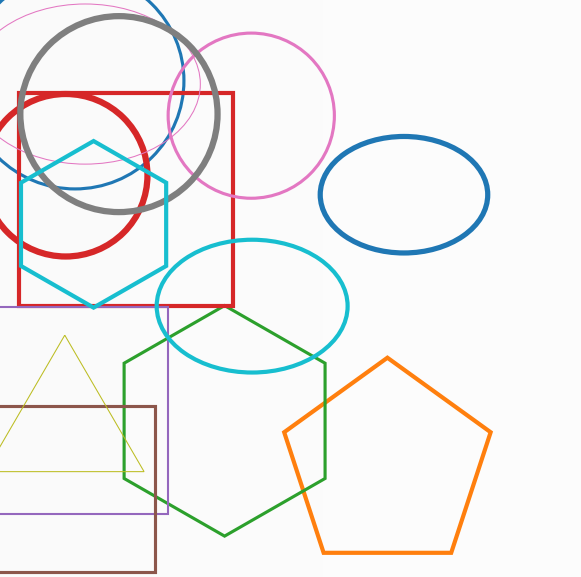[{"shape": "circle", "thickness": 1.5, "radius": 0.94, "center": [0.129, 0.859]}, {"shape": "oval", "thickness": 2.5, "radius": 0.72, "center": [0.695, 0.662]}, {"shape": "pentagon", "thickness": 2, "radius": 0.93, "center": [0.667, 0.193]}, {"shape": "hexagon", "thickness": 1.5, "radius": 1.0, "center": [0.386, 0.27]}, {"shape": "circle", "thickness": 3, "radius": 0.7, "center": [0.113, 0.696]}, {"shape": "square", "thickness": 2, "radius": 0.92, "center": [0.218, 0.653]}, {"shape": "square", "thickness": 1, "radius": 0.9, "center": [0.11, 0.289]}, {"shape": "square", "thickness": 1.5, "radius": 0.72, "center": [0.123, 0.152]}, {"shape": "oval", "thickness": 0.5, "radius": 0.99, "center": [0.147, 0.854]}, {"shape": "circle", "thickness": 1.5, "radius": 0.71, "center": [0.432, 0.799]}, {"shape": "circle", "thickness": 3, "radius": 0.85, "center": [0.205, 0.802]}, {"shape": "triangle", "thickness": 0.5, "radius": 0.79, "center": [0.111, 0.261]}, {"shape": "oval", "thickness": 2, "radius": 0.82, "center": [0.434, 0.469]}, {"shape": "hexagon", "thickness": 2, "radius": 0.72, "center": [0.161, 0.611]}]